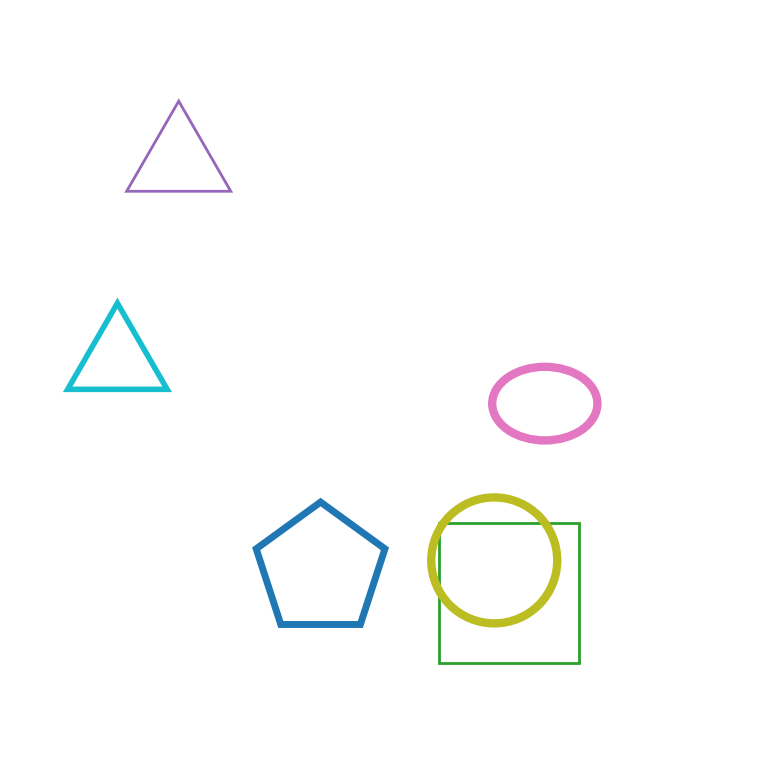[{"shape": "pentagon", "thickness": 2.5, "radius": 0.44, "center": [0.416, 0.26]}, {"shape": "square", "thickness": 1, "radius": 0.45, "center": [0.661, 0.23]}, {"shape": "triangle", "thickness": 1, "radius": 0.39, "center": [0.232, 0.791]}, {"shape": "oval", "thickness": 3, "radius": 0.34, "center": [0.708, 0.476]}, {"shape": "circle", "thickness": 3, "radius": 0.41, "center": [0.642, 0.272]}, {"shape": "triangle", "thickness": 2, "radius": 0.37, "center": [0.152, 0.532]}]